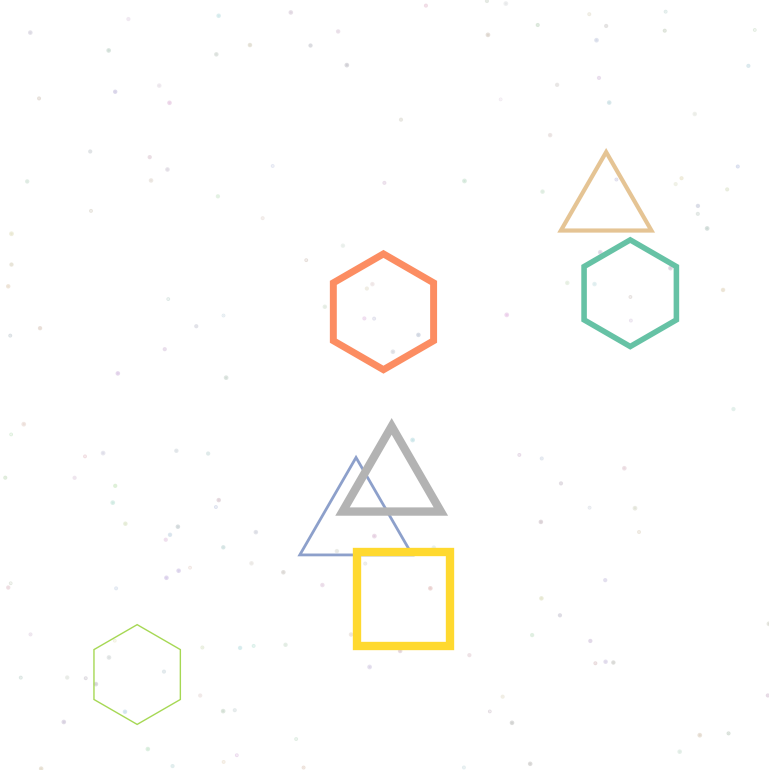[{"shape": "hexagon", "thickness": 2, "radius": 0.35, "center": [0.818, 0.619]}, {"shape": "hexagon", "thickness": 2.5, "radius": 0.38, "center": [0.498, 0.595]}, {"shape": "triangle", "thickness": 1, "radius": 0.42, "center": [0.462, 0.321]}, {"shape": "hexagon", "thickness": 0.5, "radius": 0.32, "center": [0.178, 0.124]}, {"shape": "square", "thickness": 3, "radius": 0.3, "center": [0.524, 0.222]}, {"shape": "triangle", "thickness": 1.5, "radius": 0.34, "center": [0.787, 0.735]}, {"shape": "triangle", "thickness": 3, "radius": 0.37, "center": [0.509, 0.373]}]